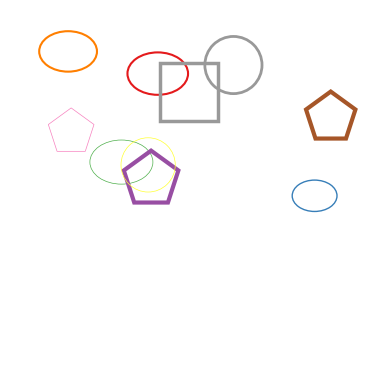[{"shape": "oval", "thickness": 1.5, "radius": 0.39, "center": [0.41, 0.809]}, {"shape": "oval", "thickness": 1, "radius": 0.29, "center": [0.817, 0.491]}, {"shape": "oval", "thickness": 0.5, "radius": 0.41, "center": [0.315, 0.579]}, {"shape": "pentagon", "thickness": 3, "radius": 0.37, "center": [0.392, 0.534]}, {"shape": "oval", "thickness": 1.5, "radius": 0.38, "center": [0.177, 0.866]}, {"shape": "circle", "thickness": 0.5, "radius": 0.35, "center": [0.385, 0.572]}, {"shape": "pentagon", "thickness": 3, "radius": 0.34, "center": [0.859, 0.695]}, {"shape": "pentagon", "thickness": 0.5, "radius": 0.31, "center": [0.185, 0.657]}, {"shape": "square", "thickness": 2.5, "radius": 0.38, "center": [0.491, 0.76]}, {"shape": "circle", "thickness": 2, "radius": 0.37, "center": [0.606, 0.831]}]